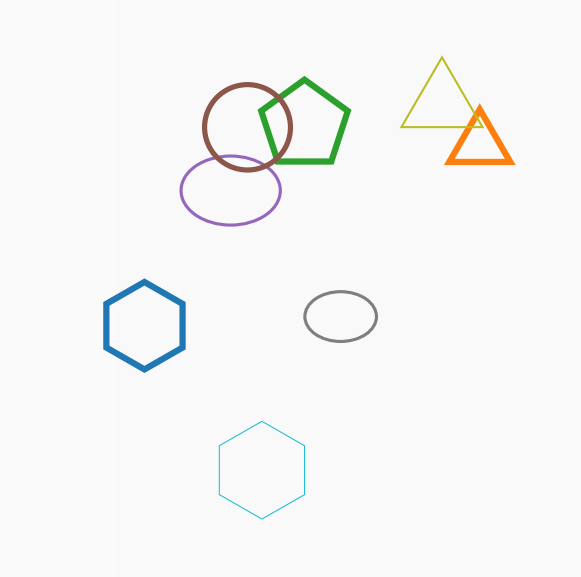[{"shape": "hexagon", "thickness": 3, "radius": 0.38, "center": [0.249, 0.435]}, {"shape": "triangle", "thickness": 3, "radius": 0.3, "center": [0.825, 0.749]}, {"shape": "pentagon", "thickness": 3, "radius": 0.39, "center": [0.524, 0.783]}, {"shape": "oval", "thickness": 1.5, "radius": 0.43, "center": [0.397, 0.669]}, {"shape": "circle", "thickness": 2.5, "radius": 0.37, "center": [0.426, 0.779]}, {"shape": "oval", "thickness": 1.5, "radius": 0.31, "center": [0.586, 0.451]}, {"shape": "triangle", "thickness": 1, "radius": 0.4, "center": [0.76, 0.819]}, {"shape": "hexagon", "thickness": 0.5, "radius": 0.42, "center": [0.451, 0.185]}]